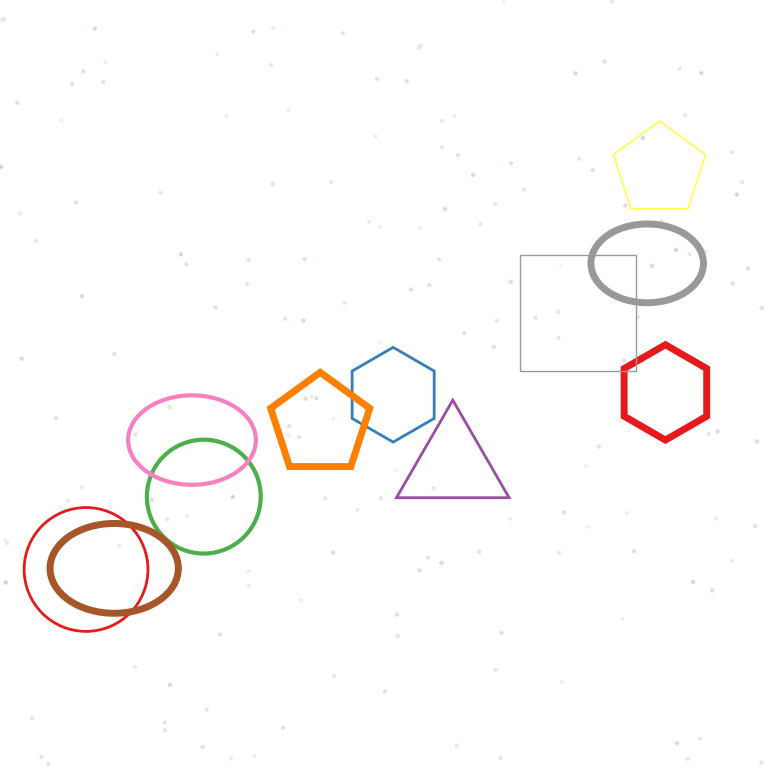[{"shape": "circle", "thickness": 1, "radius": 0.4, "center": [0.112, 0.26]}, {"shape": "hexagon", "thickness": 2.5, "radius": 0.31, "center": [0.864, 0.49]}, {"shape": "hexagon", "thickness": 1, "radius": 0.31, "center": [0.511, 0.487]}, {"shape": "circle", "thickness": 1.5, "radius": 0.37, "center": [0.265, 0.355]}, {"shape": "triangle", "thickness": 1, "radius": 0.42, "center": [0.588, 0.396]}, {"shape": "pentagon", "thickness": 2.5, "radius": 0.34, "center": [0.416, 0.449]}, {"shape": "pentagon", "thickness": 0.5, "radius": 0.31, "center": [0.856, 0.78]}, {"shape": "oval", "thickness": 2.5, "radius": 0.42, "center": [0.148, 0.262]}, {"shape": "oval", "thickness": 1.5, "radius": 0.41, "center": [0.249, 0.429]}, {"shape": "oval", "thickness": 2.5, "radius": 0.37, "center": [0.841, 0.658]}, {"shape": "square", "thickness": 0.5, "radius": 0.38, "center": [0.751, 0.593]}]